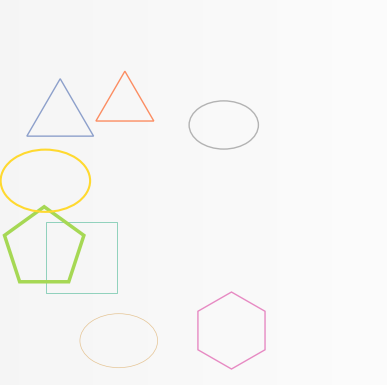[{"shape": "square", "thickness": 0.5, "radius": 0.46, "center": [0.21, 0.332]}, {"shape": "triangle", "thickness": 1, "radius": 0.43, "center": [0.322, 0.729]}, {"shape": "triangle", "thickness": 1, "radius": 0.5, "center": [0.155, 0.696]}, {"shape": "hexagon", "thickness": 1, "radius": 0.5, "center": [0.597, 0.142]}, {"shape": "pentagon", "thickness": 2.5, "radius": 0.54, "center": [0.114, 0.355]}, {"shape": "oval", "thickness": 1.5, "radius": 0.58, "center": [0.117, 0.531]}, {"shape": "oval", "thickness": 0.5, "radius": 0.5, "center": [0.306, 0.115]}, {"shape": "oval", "thickness": 1, "radius": 0.45, "center": [0.577, 0.675]}]